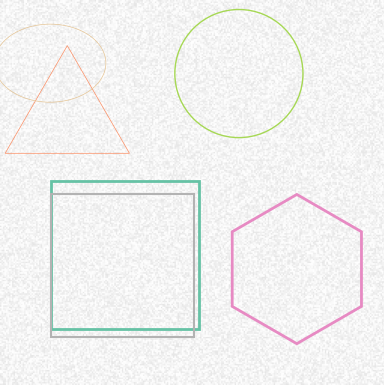[{"shape": "square", "thickness": 2, "radius": 0.96, "center": [0.325, 0.337]}, {"shape": "triangle", "thickness": 0.5, "radius": 0.93, "center": [0.175, 0.695]}, {"shape": "hexagon", "thickness": 2, "radius": 0.97, "center": [0.771, 0.301]}, {"shape": "circle", "thickness": 1, "radius": 0.83, "center": [0.621, 0.809]}, {"shape": "oval", "thickness": 0.5, "radius": 0.72, "center": [0.13, 0.836]}, {"shape": "square", "thickness": 1.5, "radius": 0.93, "center": [0.319, 0.31]}]